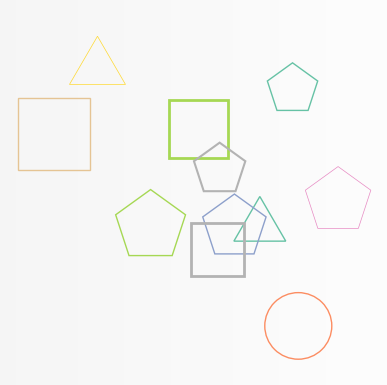[{"shape": "triangle", "thickness": 1, "radius": 0.39, "center": [0.671, 0.412]}, {"shape": "pentagon", "thickness": 1, "radius": 0.34, "center": [0.755, 0.768]}, {"shape": "circle", "thickness": 1, "radius": 0.43, "center": [0.77, 0.153]}, {"shape": "pentagon", "thickness": 1, "radius": 0.43, "center": [0.605, 0.41]}, {"shape": "pentagon", "thickness": 0.5, "radius": 0.44, "center": [0.872, 0.479]}, {"shape": "pentagon", "thickness": 1, "radius": 0.47, "center": [0.389, 0.413]}, {"shape": "square", "thickness": 2, "radius": 0.38, "center": [0.512, 0.665]}, {"shape": "triangle", "thickness": 0.5, "radius": 0.42, "center": [0.252, 0.822]}, {"shape": "square", "thickness": 1, "radius": 0.47, "center": [0.139, 0.653]}, {"shape": "square", "thickness": 2, "radius": 0.34, "center": [0.562, 0.353]}, {"shape": "pentagon", "thickness": 1.5, "radius": 0.35, "center": [0.567, 0.56]}]